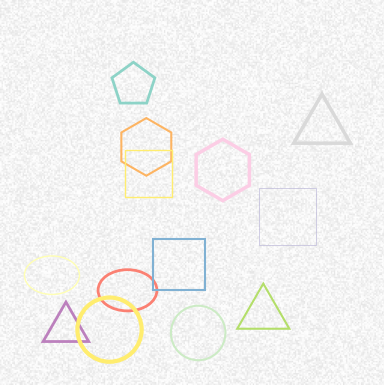[{"shape": "pentagon", "thickness": 2, "radius": 0.29, "center": [0.347, 0.78]}, {"shape": "oval", "thickness": 1, "radius": 0.36, "center": [0.135, 0.285]}, {"shape": "square", "thickness": 0.5, "radius": 0.37, "center": [0.747, 0.438]}, {"shape": "oval", "thickness": 2, "radius": 0.38, "center": [0.331, 0.246]}, {"shape": "square", "thickness": 1.5, "radius": 0.33, "center": [0.465, 0.312]}, {"shape": "hexagon", "thickness": 1.5, "radius": 0.37, "center": [0.38, 0.618]}, {"shape": "triangle", "thickness": 1.5, "radius": 0.39, "center": [0.684, 0.185]}, {"shape": "hexagon", "thickness": 2.5, "radius": 0.4, "center": [0.579, 0.559]}, {"shape": "triangle", "thickness": 2.5, "radius": 0.43, "center": [0.836, 0.671]}, {"shape": "triangle", "thickness": 2, "radius": 0.34, "center": [0.171, 0.147]}, {"shape": "circle", "thickness": 1.5, "radius": 0.35, "center": [0.515, 0.135]}, {"shape": "circle", "thickness": 3, "radius": 0.42, "center": [0.284, 0.144]}, {"shape": "square", "thickness": 1, "radius": 0.3, "center": [0.386, 0.549]}]